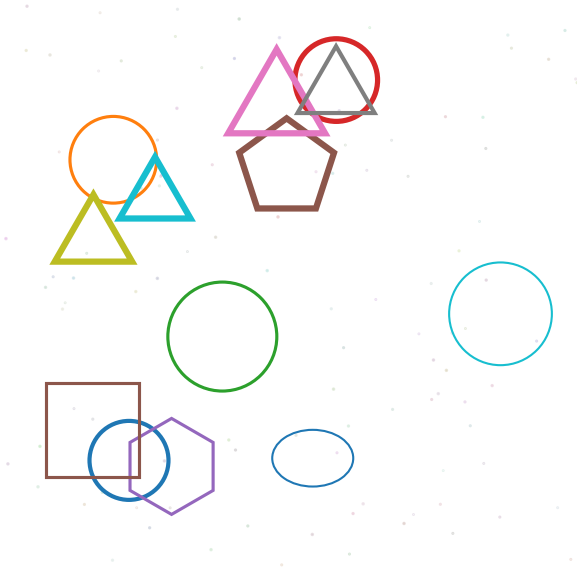[{"shape": "oval", "thickness": 1, "radius": 0.35, "center": [0.542, 0.206]}, {"shape": "circle", "thickness": 2, "radius": 0.34, "center": [0.223, 0.202]}, {"shape": "circle", "thickness": 1.5, "radius": 0.38, "center": [0.196, 0.722]}, {"shape": "circle", "thickness": 1.5, "radius": 0.47, "center": [0.385, 0.416]}, {"shape": "circle", "thickness": 2.5, "radius": 0.36, "center": [0.582, 0.86]}, {"shape": "hexagon", "thickness": 1.5, "radius": 0.42, "center": [0.297, 0.191]}, {"shape": "square", "thickness": 1.5, "radius": 0.41, "center": [0.16, 0.255]}, {"shape": "pentagon", "thickness": 3, "radius": 0.43, "center": [0.496, 0.708]}, {"shape": "triangle", "thickness": 3, "radius": 0.48, "center": [0.479, 0.817]}, {"shape": "triangle", "thickness": 2, "radius": 0.39, "center": [0.582, 0.842]}, {"shape": "triangle", "thickness": 3, "radius": 0.39, "center": [0.162, 0.585]}, {"shape": "triangle", "thickness": 3, "radius": 0.35, "center": [0.268, 0.656]}, {"shape": "circle", "thickness": 1, "radius": 0.44, "center": [0.867, 0.456]}]